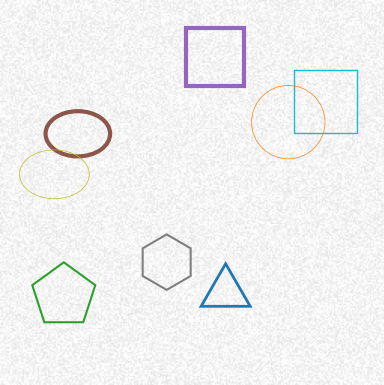[{"shape": "triangle", "thickness": 2, "radius": 0.37, "center": [0.586, 0.241]}, {"shape": "circle", "thickness": 0.5, "radius": 0.48, "center": [0.749, 0.683]}, {"shape": "pentagon", "thickness": 1.5, "radius": 0.43, "center": [0.166, 0.233]}, {"shape": "square", "thickness": 3, "radius": 0.38, "center": [0.56, 0.852]}, {"shape": "oval", "thickness": 3, "radius": 0.42, "center": [0.202, 0.653]}, {"shape": "hexagon", "thickness": 1.5, "radius": 0.36, "center": [0.433, 0.319]}, {"shape": "oval", "thickness": 0.5, "radius": 0.45, "center": [0.141, 0.547]}, {"shape": "square", "thickness": 1, "radius": 0.41, "center": [0.845, 0.737]}]